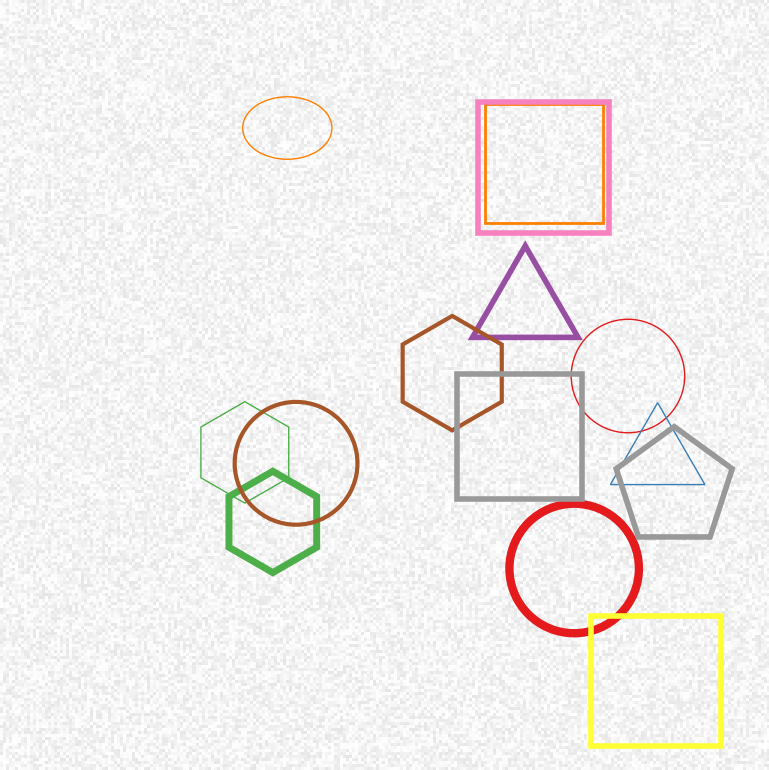[{"shape": "circle", "thickness": 0.5, "radius": 0.37, "center": [0.816, 0.512]}, {"shape": "circle", "thickness": 3, "radius": 0.42, "center": [0.746, 0.262]}, {"shape": "triangle", "thickness": 0.5, "radius": 0.35, "center": [0.854, 0.406]}, {"shape": "hexagon", "thickness": 2.5, "radius": 0.33, "center": [0.354, 0.322]}, {"shape": "hexagon", "thickness": 0.5, "radius": 0.33, "center": [0.318, 0.412]}, {"shape": "triangle", "thickness": 2, "radius": 0.4, "center": [0.682, 0.601]}, {"shape": "square", "thickness": 1, "radius": 0.38, "center": [0.706, 0.788]}, {"shape": "oval", "thickness": 0.5, "radius": 0.29, "center": [0.373, 0.834]}, {"shape": "square", "thickness": 2, "radius": 0.42, "center": [0.852, 0.115]}, {"shape": "circle", "thickness": 1.5, "radius": 0.4, "center": [0.385, 0.398]}, {"shape": "hexagon", "thickness": 1.5, "radius": 0.37, "center": [0.587, 0.515]}, {"shape": "square", "thickness": 2, "radius": 0.42, "center": [0.706, 0.783]}, {"shape": "square", "thickness": 2, "radius": 0.41, "center": [0.675, 0.433]}, {"shape": "pentagon", "thickness": 2, "radius": 0.4, "center": [0.876, 0.367]}]